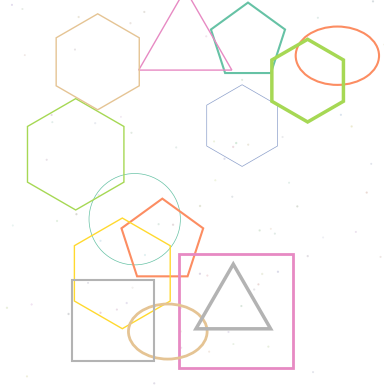[{"shape": "circle", "thickness": 0.5, "radius": 0.59, "center": [0.35, 0.431]}, {"shape": "pentagon", "thickness": 1.5, "radius": 0.51, "center": [0.644, 0.892]}, {"shape": "oval", "thickness": 1.5, "radius": 0.54, "center": [0.876, 0.855]}, {"shape": "pentagon", "thickness": 1.5, "radius": 0.56, "center": [0.422, 0.373]}, {"shape": "hexagon", "thickness": 0.5, "radius": 0.53, "center": [0.629, 0.674]}, {"shape": "square", "thickness": 2, "radius": 0.74, "center": [0.612, 0.191]}, {"shape": "triangle", "thickness": 1, "radius": 0.7, "center": [0.481, 0.888]}, {"shape": "hexagon", "thickness": 2.5, "radius": 0.54, "center": [0.799, 0.791]}, {"shape": "hexagon", "thickness": 1, "radius": 0.72, "center": [0.197, 0.599]}, {"shape": "hexagon", "thickness": 1, "radius": 0.72, "center": [0.318, 0.29]}, {"shape": "hexagon", "thickness": 1, "radius": 0.62, "center": [0.254, 0.839]}, {"shape": "oval", "thickness": 2, "radius": 0.51, "center": [0.436, 0.139]}, {"shape": "triangle", "thickness": 2.5, "radius": 0.56, "center": [0.606, 0.202]}, {"shape": "square", "thickness": 1.5, "radius": 0.53, "center": [0.293, 0.167]}]